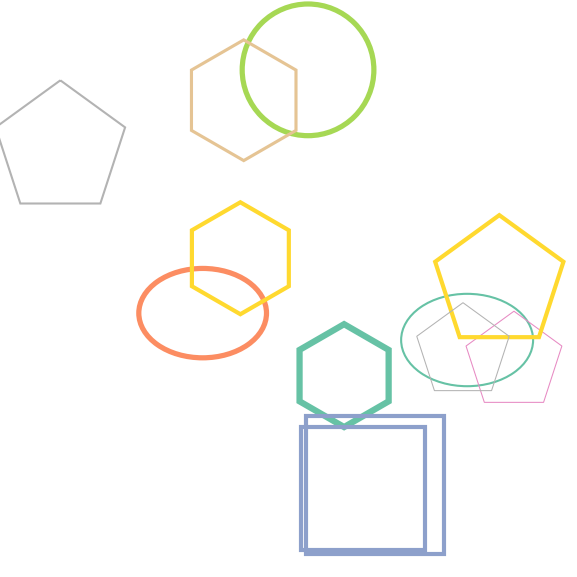[{"shape": "hexagon", "thickness": 3, "radius": 0.45, "center": [0.596, 0.349]}, {"shape": "oval", "thickness": 1, "radius": 0.57, "center": [0.809, 0.41]}, {"shape": "oval", "thickness": 2.5, "radius": 0.55, "center": [0.351, 0.457]}, {"shape": "square", "thickness": 2, "radius": 0.53, "center": [0.628, 0.153]}, {"shape": "square", "thickness": 2, "radius": 0.6, "center": [0.649, 0.159]}, {"shape": "pentagon", "thickness": 0.5, "radius": 0.44, "center": [0.89, 0.373]}, {"shape": "circle", "thickness": 2.5, "radius": 0.57, "center": [0.533, 0.878]}, {"shape": "hexagon", "thickness": 2, "radius": 0.48, "center": [0.416, 0.552]}, {"shape": "pentagon", "thickness": 2, "radius": 0.58, "center": [0.865, 0.51]}, {"shape": "hexagon", "thickness": 1.5, "radius": 0.52, "center": [0.422, 0.826]}, {"shape": "pentagon", "thickness": 0.5, "radius": 0.42, "center": [0.802, 0.391]}, {"shape": "pentagon", "thickness": 1, "radius": 0.59, "center": [0.105, 0.742]}]